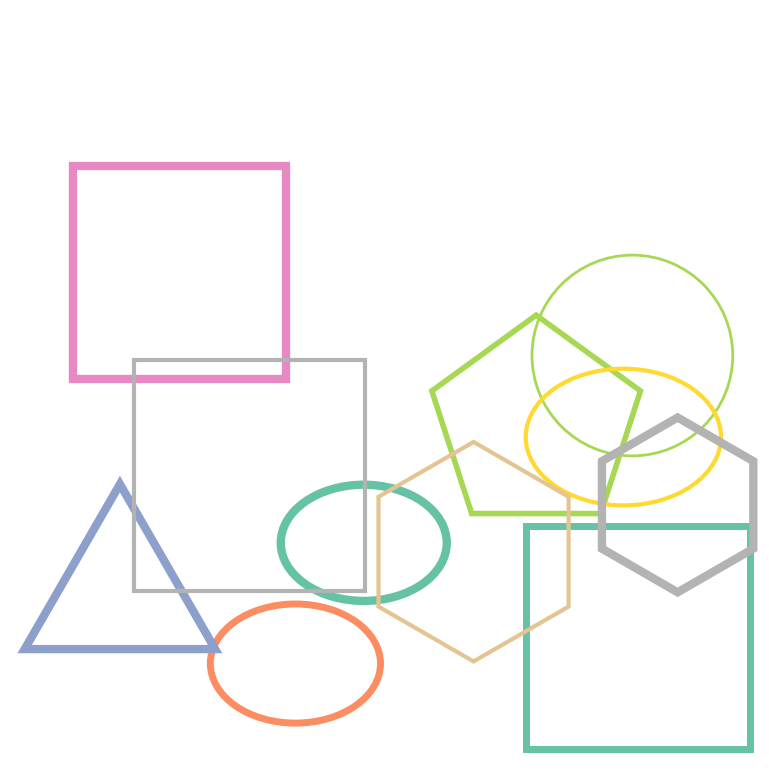[{"shape": "square", "thickness": 2.5, "radius": 0.72, "center": [0.829, 0.172]}, {"shape": "oval", "thickness": 3, "radius": 0.54, "center": [0.472, 0.295]}, {"shape": "oval", "thickness": 2.5, "radius": 0.55, "center": [0.384, 0.138]}, {"shape": "triangle", "thickness": 3, "radius": 0.71, "center": [0.156, 0.228]}, {"shape": "square", "thickness": 3, "radius": 0.69, "center": [0.233, 0.646]}, {"shape": "pentagon", "thickness": 2, "radius": 0.71, "center": [0.696, 0.448]}, {"shape": "circle", "thickness": 1, "radius": 0.65, "center": [0.821, 0.538]}, {"shape": "oval", "thickness": 1.5, "radius": 0.63, "center": [0.81, 0.432]}, {"shape": "hexagon", "thickness": 1.5, "radius": 0.71, "center": [0.615, 0.284]}, {"shape": "hexagon", "thickness": 3, "radius": 0.57, "center": [0.88, 0.344]}, {"shape": "square", "thickness": 1.5, "radius": 0.75, "center": [0.324, 0.382]}]